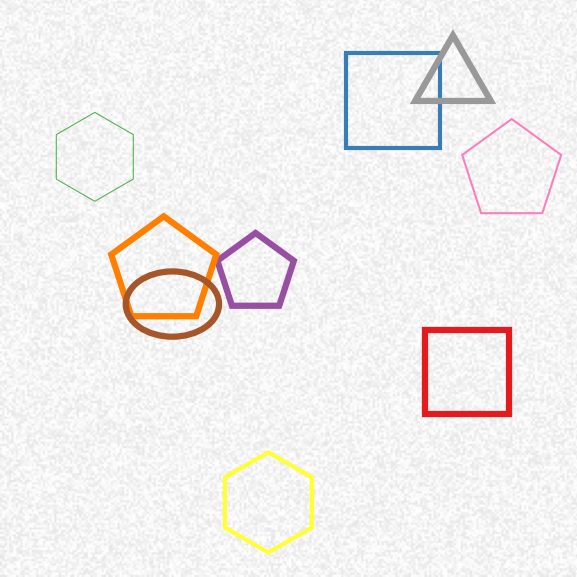[{"shape": "square", "thickness": 3, "radius": 0.36, "center": [0.809, 0.355]}, {"shape": "square", "thickness": 2, "radius": 0.41, "center": [0.681, 0.825]}, {"shape": "hexagon", "thickness": 0.5, "radius": 0.38, "center": [0.164, 0.728]}, {"shape": "pentagon", "thickness": 3, "radius": 0.35, "center": [0.443, 0.526]}, {"shape": "pentagon", "thickness": 3, "radius": 0.48, "center": [0.284, 0.529]}, {"shape": "hexagon", "thickness": 2, "radius": 0.43, "center": [0.465, 0.129]}, {"shape": "oval", "thickness": 3, "radius": 0.4, "center": [0.299, 0.473]}, {"shape": "pentagon", "thickness": 1, "radius": 0.45, "center": [0.886, 0.703]}, {"shape": "triangle", "thickness": 3, "radius": 0.38, "center": [0.784, 0.862]}]